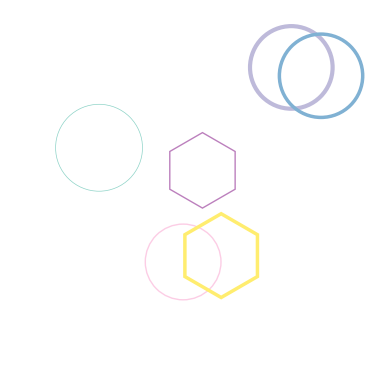[{"shape": "circle", "thickness": 0.5, "radius": 0.56, "center": [0.257, 0.616]}, {"shape": "circle", "thickness": 3, "radius": 0.54, "center": [0.757, 0.825]}, {"shape": "circle", "thickness": 2.5, "radius": 0.54, "center": [0.834, 0.803]}, {"shape": "circle", "thickness": 1, "radius": 0.49, "center": [0.476, 0.32]}, {"shape": "hexagon", "thickness": 1, "radius": 0.49, "center": [0.526, 0.558]}, {"shape": "hexagon", "thickness": 2.5, "radius": 0.54, "center": [0.574, 0.336]}]